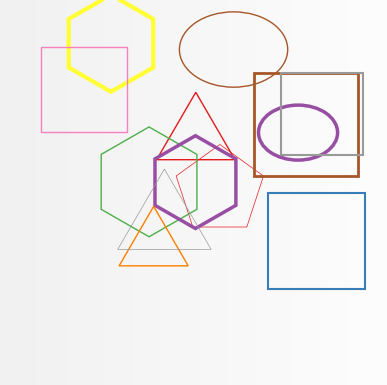[{"shape": "triangle", "thickness": 1, "radius": 0.58, "center": [0.505, 0.644]}, {"shape": "pentagon", "thickness": 0.5, "radius": 0.59, "center": [0.567, 0.506]}, {"shape": "square", "thickness": 1.5, "radius": 0.62, "center": [0.816, 0.374]}, {"shape": "hexagon", "thickness": 1, "radius": 0.71, "center": [0.385, 0.528]}, {"shape": "oval", "thickness": 2.5, "radius": 0.51, "center": [0.769, 0.656]}, {"shape": "hexagon", "thickness": 2.5, "radius": 0.6, "center": [0.504, 0.527]}, {"shape": "triangle", "thickness": 1, "radius": 0.51, "center": [0.397, 0.361]}, {"shape": "hexagon", "thickness": 3, "radius": 0.63, "center": [0.286, 0.888]}, {"shape": "oval", "thickness": 1, "radius": 0.7, "center": [0.603, 0.871]}, {"shape": "square", "thickness": 2, "radius": 0.67, "center": [0.79, 0.676]}, {"shape": "square", "thickness": 1, "radius": 0.55, "center": [0.217, 0.767]}, {"shape": "square", "thickness": 1.5, "radius": 0.53, "center": [0.83, 0.704]}, {"shape": "triangle", "thickness": 0.5, "radius": 0.7, "center": [0.424, 0.422]}]